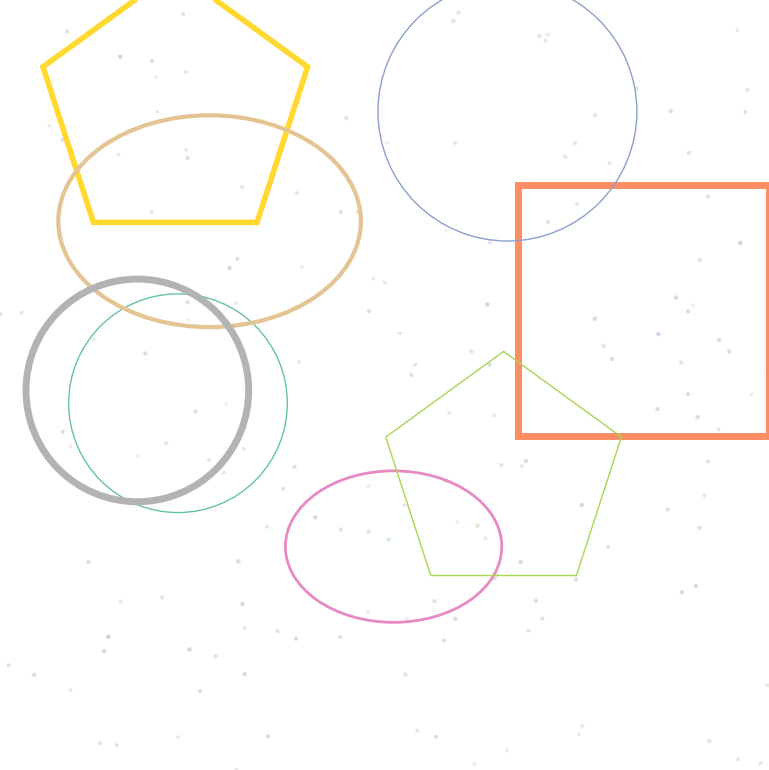[{"shape": "circle", "thickness": 0.5, "radius": 0.71, "center": [0.231, 0.476]}, {"shape": "square", "thickness": 2.5, "radius": 0.81, "center": [0.836, 0.597]}, {"shape": "circle", "thickness": 0.5, "radius": 0.84, "center": [0.659, 0.855]}, {"shape": "oval", "thickness": 1, "radius": 0.7, "center": [0.511, 0.29]}, {"shape": "pentagon", "thickness": 0.5, "radius": 0.8, "center": [0.654, 0.383]}, {"shape": "pentagon", "thickness": 2, "radius": 0.9, "center": [0.228, 0.857]}, {"shape": "oval", "thickness": 1.5, "radius": 0.98, "center": [0.272, 0.713]}, {"shape": "circle", "thickness": 2.5, "radius": 0.72, "center": [0.178, 0.493]}]